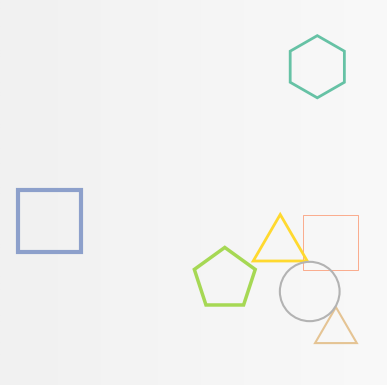[{"shape": "hexagon", "thickness": 2, "radius": 0.4, "center": [0.819, 0.827]}, {"shape": "square", "thickness": 0.5, "radius": 0.35, "center": [0.852, 0.37]}, {"shape": "square", "thickness": 3, "radius": 0.4, "center": [0.128, 0.426]}, {"shape": "pentagon", "thickness": 2.5, "radius": 0.41, "center": [0.58, 0.275]}, {"shape": "triangle", "thickness": 2, "radius": 0.4, "center": [0.723, 0.362]}, {"shape": "triangle", "thickness": 1.5, "radius": 0.31, "center": [0.867, 0.14]}, {"shape": "circle", "thickness": 1.5, "radius": 0.39, "center": [0.799, 0.243]}]